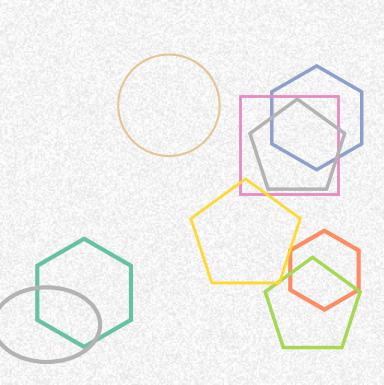[{"shape": "hexagon", "thickness": 3, "radius": 0.7, "center": [0.219, 0.239]}, {"shape": "hexagon", "thickness": 3, "radius": 0.51, "center": [0.843, 0.298]}, {"shape": "hexagon", "thickness": 2.5, "radius": 0.67, "center": [0.823, 0.694]}, {"shape": "square", "thickness": 2, "radius": 0.64, "center": [0.752, 0.623]}, {"shape": "pentagon", "thickness": 2.5, "radius": 0.65, "center": [0.812, 0.202]}, {"shape": "pentagon", "thickness": 2, "radius": 0.75, "center": [0.638, 0.386]}, {"shape": "circle", "thickness": 1.5, "radius": 0.66, "center": [0.439, 0.727]}, {"shape": "oval", "thickness": 3, "radius": 0.69, "center": [0.122, 0.157]}, {"shape": "pentagon", "thickness": 2.5, "radius": 0.65, "center": [0.772, 0.613]}]